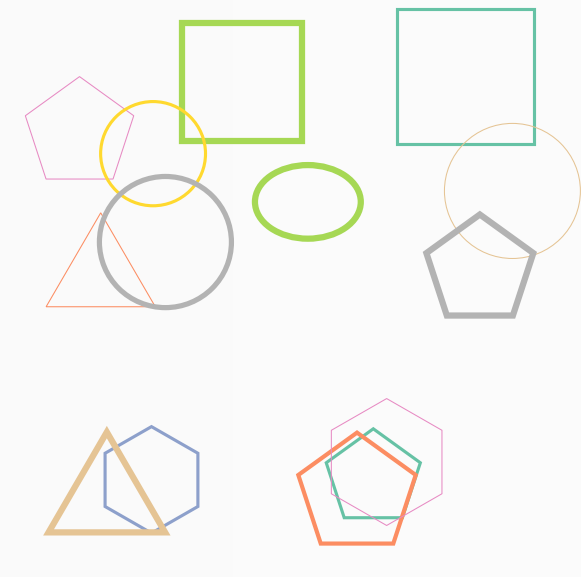[{"shape": "square", "thickness": 1.5, "radius": 0.59, "center": [0.801, 0.867]}, {"shape": "pentagon", "thickness": 1.5, "radius": 0.43, "center": [0.642, 0.171]}, {"shape": "triangle", "thickness": 0.5, "radius": 0.54, "center": [0.173, 0.522]}, {"shape": "pentagon", "thickness": 2, "radius": 0.53, "center": [0.614, 0.144]}, {"shape": "hexagon", "thickness": 1.5, "radius": 0.46, "center": [0.261, 0.168]}, {"shape": "hexagon", "thickness": 0.5, "radius": 0.55, "center": [0.665, 0.199]}, {"shape": "pentagon", "thickness": 0.5, "radius": 0.49, "center": [0.137, 0.768]}, {"shape": "oval", "thickness": 3, "radius": 0.46, "center": [0.53, 0.65]}, {"shape": "square", "thickness": 3, "radius": 0.51, "center": [0.416, 0.857]}, {"shape": "circle", "thickness": 1.5, "radius": 0.45, "center": [0.263, 0.733]}, {"shape": "triangle", "thickness": 3, "radius": 0.58, "center": [0.184, 0.135]}, {"shape": "circle", "thickness": 0.5, "radius": 0.58, "center": [0.882, 0.668]}, {"shape": "pentagon", "thickness": 3, "radius": 0.48, "center": [0.826, 0.531]}, {"shape": "circle", "thickness": 2.5, "radius": 0.57, "center": [0.285, 0.58]}]